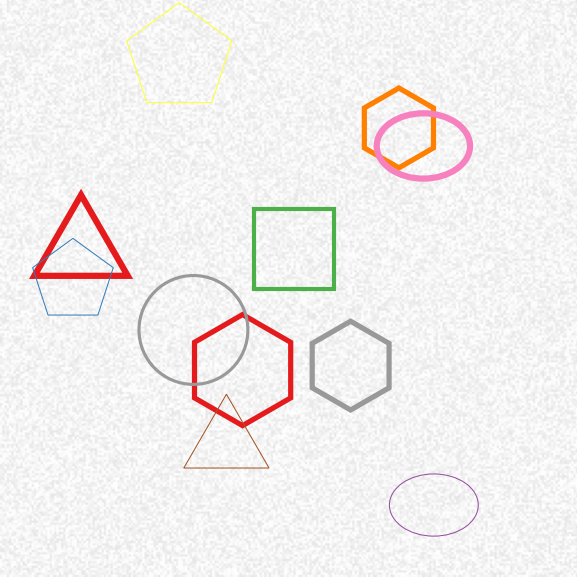[{"shape": "triangle", "thickness": 3, "radius": 0.47, "center": [0.14, 0.568]}, {"shape": "hexagon", "thickness": 2.5, "radius": 0.48, "center": [0.42, 0.358]}, {"shape": "pentagon", "thickness": 0.5, "radius": 0.37, "center": [0.126, 0.513]}, {"shape": "square", "thickness": 2, "radius": 0.35, "center": [0.509, 0.568]}, {"shape": "oval", "thickness": 0.5, "radius": 0.38, "center": [0.751, 0.125]}, {"shape": "hexagon", "thickness": 2.5, "radius": 0.35, "center": [0.691, 0.778]}, {"shape": "pentagon", "thickness": 0.5, "radius": 0.48, "center": [0.31, 0.899]}, {"shape": "triangle", "thickness": 0.5, "radius": 0.43, "center": [0.392, 0.231]}, {"shape": "oval", "thickness": 3, "radius": 0.4, "center": [0.733, 0.746]}, {"shape": "hexagon", "thickness": 2.5, "radius": 0.38, "center": [0.607, 0.366]}, {"shape": "circle", "thickness": 1.5, "radius": 0.47, "center": [0.335, 0.428]}]